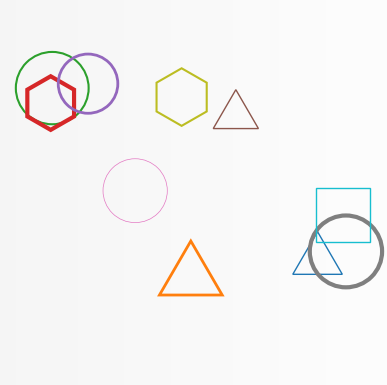[{"shape": "triangle", "thickness": 1, "radius": 0.37, "center": [0.819, 0.324]}, {"shape": "triangle", "thickness": 2, "radius": 0.47, "center": [0.492, 0.28]}, {"shape": "circle", "thickness": 1.5, "radius": 0.47, "center": [0.135, 0.771]}, {"shape": "hexagon", "thickness": 3, "radius": 0.35, "center": [0.131, 0.732]}, {"shape": "circle", "thickness": 2, "radius": 0.38, "center": [0.227, 0.783]}, {"shape": "triangle", "thickness": 1, "radius": 0.34, "center": [0.609, 0.7]}, {"shape": "circle", "thickness": 0.5, "radius": 0.41, "center": [0.349, 0.505]}, {"shape": "circle", "thickness": 3, "radius": 0.47, "center": [0.893, 0.347]}, {"shape": "hexagon", "thickness": 1.5, "radius": 0.37, "center": [0.469, 0.748]}, {"shape": "square", "thickness": 1, "radius": 0.35, "center": [0.884, 0.441]}]